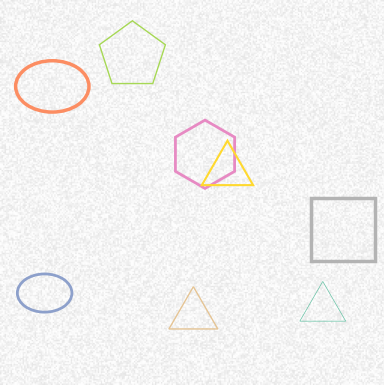[{"shape": "triangle", "thickness": 0.5, "radius": 0.34, "center": [0.838, 0.2]}, {"shape": "oval", "thickness": 2.5, "radius": 0.48, "center": [0.136, 0.776]}, {"shape": "oval", "thickness": 2, "radius": 0.35, "center": [0.116, 0.239]}, {"shape": "hexagon", "thickness": 2, "radius": 0.44, "center": [0.533, 0.599]}, {"shape": "pentagon", "thickness": 1, "radius": 0.45, "center": [0.344, 0.856]}, {"shape": "triangle", "thickness": 1.5, "radius": 0.38, "center": [0.591, 0.558]}, {"shape": "triangle", "thickness": 1, "radius": 0.37, "center": [0.502, 0.182]}, {"shape": "square", "thickness": 2.5, "radius": 0.41, "center": [0.89, 0.404]}]